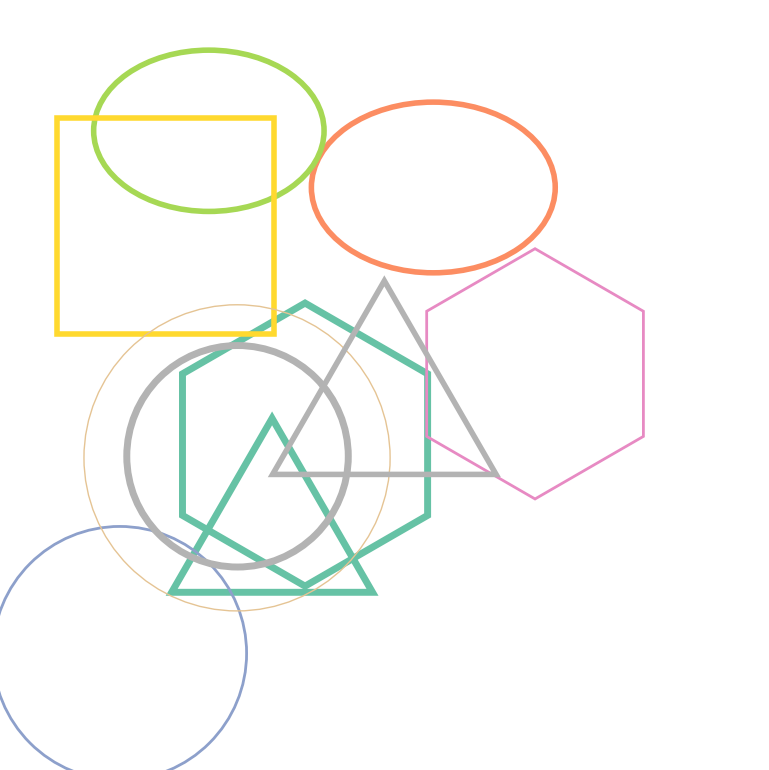[{"shape": "triangle", "thickness": 2.5, "radius": 0.75, "center": [0.353, 0.306]}, {"shape": "hexagon", "thickness": 2.5, "radius": 0.92, "center": [0.396, 0.423]}, {"shape": "oval", "thickness": 2, "radius": 0.79, "center": [0.563, 0.757]}, {"shape": "circle", "thickness": 1, "radius": 0.82, "center": [0.156, 0.152]}, {"shape": "hexagon", "thickness": 1, "radius": 0.81, "center": [0.695, 0.515]}, {"shape": "oval", "thickness": 2, "radius": 0.75, "center": [0.271, 0.83]}, {"shape": "square", "thickness": 2, "radius": 0.7, "center": [0.215, 0.706]}, {"shape": "circle", "thickness": 0.5, "radius": 0.99, "center": [0.308, 0.405]}, {"shape": "triangle", "thickness": 2, "radius": 0.84, "center": [0.499, 0.468]}, {"shape": "circle", "thickness": 2.5, "radius": 0.72, "center": [0.308, 0.407]}]